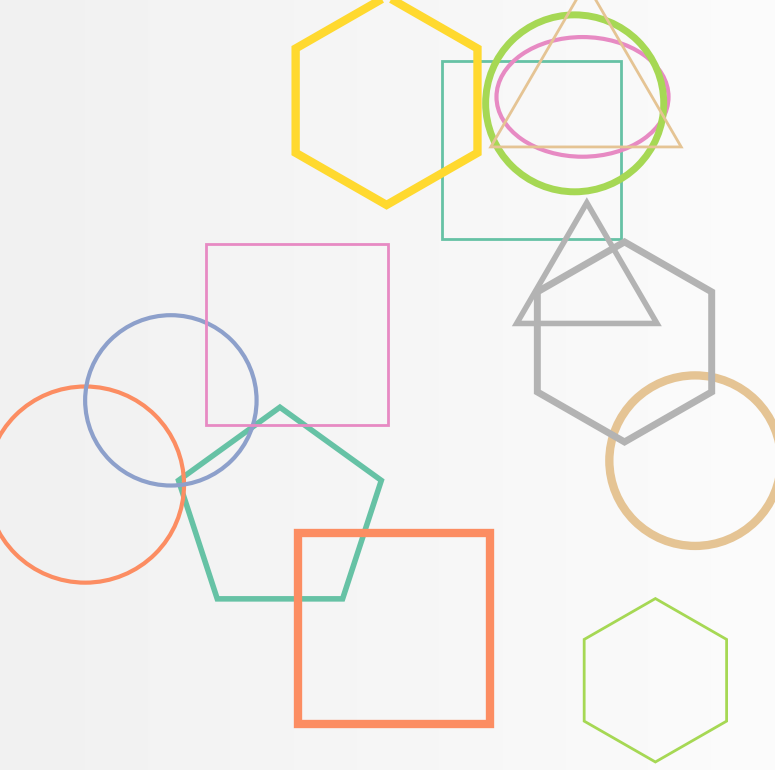[{"shape": "pentagon", "thickness": 2, "radius": 0.69, "center": [0.361, 0.334]}, {"shape": "square", "thickness": 1, "radius": 0.58, "center": [0.685, 0.805]}, {"shape": "circle", "thickness": 1.5, "radius": 0.64, "center": [0.11, 0.371]}, {"shape": "square", "thickness": 3, "radius": 0.62, "center": [0.509, 0.183]}, {"shape": "circle", "thickness": 1.5, "radius": 0.55, "center": [0.22, 0.48]}, {"shape": "square", "thickness": 1, "radius": 0.59, "center": [0.383, 0.566]}, {"shape": "oval", "thickness": 1.5, "radius": 0.55, "center": [0.752, 0.874]}, {"shape": "hexagon", "thickness": 1, "radius": 0.53, "center": [0.846, 0.117]}, {"shape": "circle", "thickness": 2.5, "radius": 0.57, "center": [0.742, 0.866]}, {"shape": "hexagon", "thickness": 3, "radius": 0.68, "center": [0.499, 0.869]}, {"shape": "triangle", "thickness": 1, "radius": 0.71, "center": [0.756, 0.88]}, {"shape": "circle", "thickness": 3, "radius": 0.55, "center": [0.897, 0.402]}, {"shape": "triangle", "thickness": 2, "radius": 0.52, "center": [0.757, 0.632]}, {"shape": "hexagon", "thickness": 2.5, "radius": 0.65, "center": [0.806, 0.556]}]